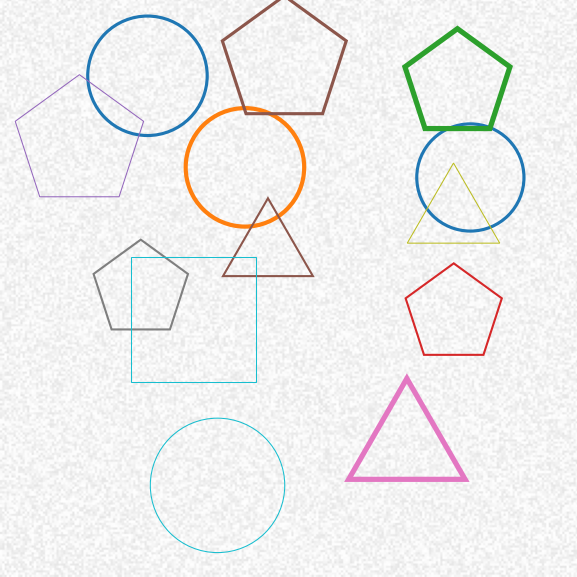[{"shape": "circle", "thickness": 1.5, "radius": 0.52, "center": [0.255, 0.868]}, {"shape": "circle", "thickness": 1.5, "radius": 0.46, "center": [0.814, 0.692]}, {"shape": "circle", "thickness": 2, "radius": 0.51, "center": [0.424, 0.709]}, {"shape": "pentagon", "thickness": 2.5, "radius": 0.48, "center": [0.792, 0.854]}, {"shape": "pentagon", "thickness": 1, "radius": 0.44, "center": [0.786, 0.456]}, {"shape": "pentagon", "thickness": 0.5, "radius": 0.58, "center": [0.138, 0.753]}, {"shape": "pentagon", "thickness": 1.5, "radius": 0.56, "center": [0.492, 0.893]}, {"shape": "triangle", "thickness": 1, "radius": 0.45, "center": [0.464, 0.566]}, {"shape": "triangle", "thickness": 2.5, "radius": 0.58, "center": [0.705, 0.227]}, {"shape": "pentagon", "thickness": 1, "radius": 0.43, "center": [0.244, 0.498]}, {"shape": "triangle", "thickness": 0.5, "radius": 0.46, "center": [0.785, 0.624]}, {"shape": "circle", "thickness": 0.5, "radius": 0.58, "center": [0.377, 0.159]}, {"shape": "square", "thickness": 0.5, "radius": 0.54, "center": [0.335, 0.446]}]